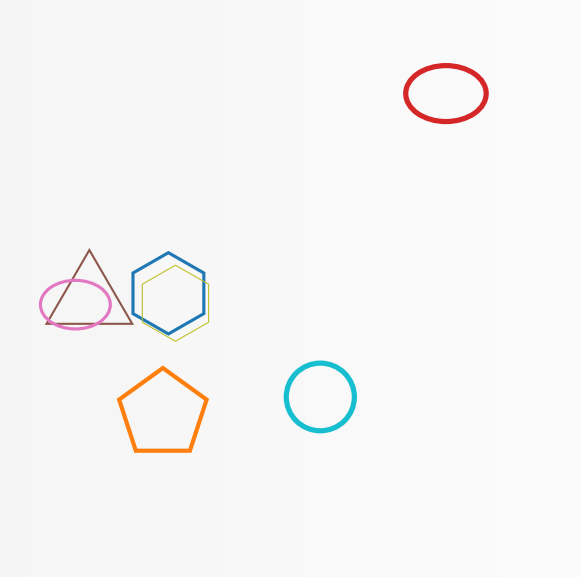[{"shape": "hexagon", "thickness": 1.5, "radius": 0.35, "center": [0.29, 0.491]}, {"shape": "pentagon", "thickness": 2, "radius": 0.4, "center": [0.28, 0.283]}, {"shape": "oval", "thickness": 2.5, "radius": 0.35, "center": [0.767, 0.837]}, {"shape": "triangle", "thickness": 1, "radius": 0.43, "center": [0.154, 0.481]}, {"shape": "oval", "thickness": 1.5, "radius": 0.3, "center": [0.13, 0.472]}, {"shape": "hexagon", "thickness": 0.5, "radius": 0.33, "center": [0.302, 0.474]}, {"shape": "circle", "thickness": 2.5, "radius": 0.29, "center": [0.551, 0.312]}]